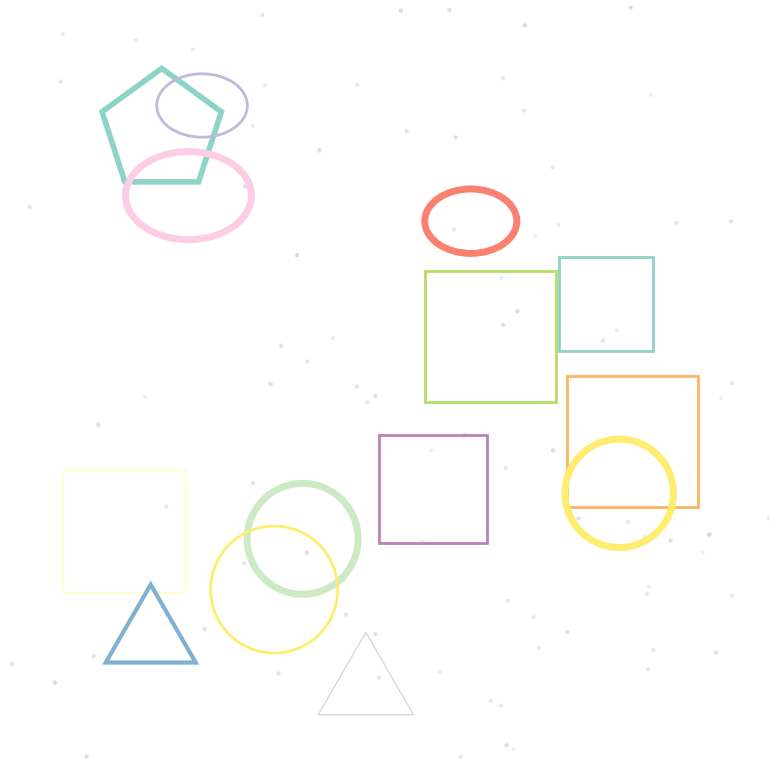[{"shape": "pentagon", "thickness": 2, "radius": 0.41, "center": [0.21, 0.83]}, {"shape": "square", "thickness": 1, "radius": 0.31, "center": [0.787, 0.606]}, {"shape": "square", "thickness": 0.5, "radius": 0.4, "center": [0.162, 0.311]}, {"shape": "oval", "thickness": 1, "radius": 0.29, "center": [0.262, 0.863]}, {"shape": "oval", "thickness": 2.5, "radius": 0.3, "center": [0.611, 0.713]}, {"shape": "triangle", "thickness": 1.5, "radius": 0.34, "center": [0.196, 0.173]}, {"shape": "square", "thickness": 1, "radius": 0.42, "center": [0.821, 0.427]}, {"shape": "square", "thickness": 1, "radius": 0.42, "center": [0.637, 0.563]}, {"shape": "oval", "thickness": 2.5, "radius": 0.41, "center": [0.245, 0.746]}, {"shape": "triangle", "thickness": 0.5, "radius": 0.36, "center": [0.475, 0.107]}, {"shape": "square", "thickness": 1, "radius": 0.35, "center": [0.563, 0.365]}, {"shape": "circle", "thickness": 2.5, "radius": 0.36, "center": [0.393, 0.3]}, {"shape": "circle", "thickness": 1, "radius": 0.41, "center": [0.356, 0.234]}, {"shape": "circle", "thickness": 2.5, "radius": 0.35, "center": [0.804, 0.359]}]